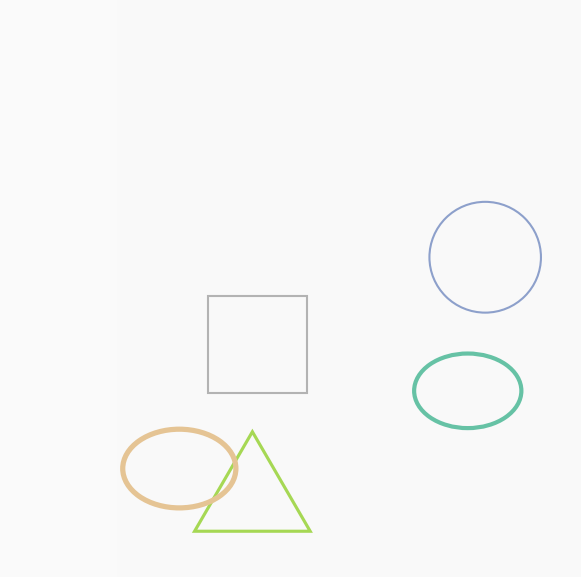[{"shape": "oval", "thickness": 2, "radius": 0.46, "center": [0.805, 0.322]}, {"shape": "circle", "thickness": 1, "radius": 0.48, "center": [0.835, 0.554]}, {"shape": "triangle", "thickness": 1.5, "radius": 0.57, "center": [0.434, 0.137]}, {"shape": "oval", "thickness": 2.5, "radius": 0.49, "center": [0.308, 0.188]}, {"shape": "square", "thickness": 1, "radius": 0.42, "center": [0.443, 0.403]}]